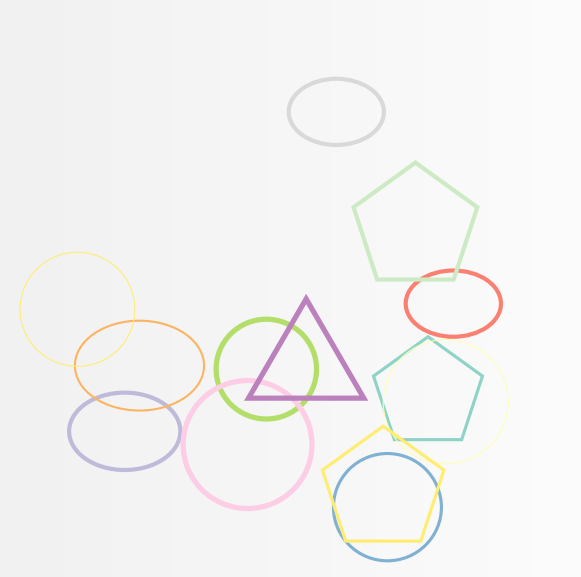[{"shape": "pentagon", "thickness": 1.5, "radius": 0.49, "center": [0.736, 0.317]}, {"shape": "circle", "thickness": 0.5, "radius": 0.54, "center": [0.767, 0.304]}, {"shape": "oval", "thickness": 2, "radius": 0.48, "center": [0.215, 0.252]}, {"shape": "oval", "thickness": 2, "radius": 0.41, "center": [0.78, 0.473]}, {"shape": "circle", "thickness": 1.5, "radius": 0.46, "center": [0.667, 0.121]}, {"shape": "oval", "thickness": 1, "radius": 0.56, "center": [0.24, 0.366]}, {"shape": "circle", "thickness": 2.5, "radius": 0.43, "center": [0.458, 0.36]}, {"shape": "circle", "thickness": 2.5, "radius": 0.55, "center": [0.426, 0.229]}, {"shape": "oval", "thickness": 2, "radius": 0.41, "center": [0.579, 0.805]}, {"shape": "triangle", "thickness": 2.5, "radius": 0.57, "center": [0.527, 0.367]}, {"shape": "pentagon", "thickness": 2, "radius": 0.56, "center": [0.715, 0.606]}, {"shape": "pentagon", "thickness": 1.5, "radius": 0.55, "center": [0.659, 0.151]}, {"shape": "circle", "thickness": 0.5, "radius": 0.49, "center": [0.133, 0.464]}]